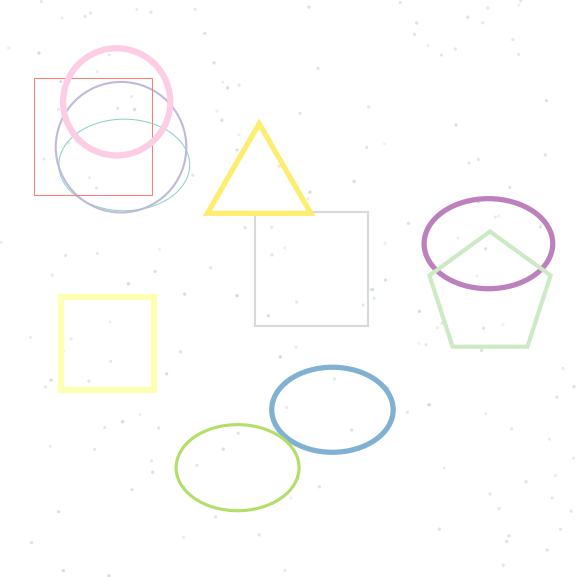[{"shape": "oval", "thickness": 0.5, "radius": 0.57, "center": [0.215, 0.713]}, {"shape": "square", "thickness": 3, "radius": 0.41, "center": [0.186, 0.404]}, {"shape": "circle", "thickness": 1, "radius": 0.57, "center": [0.21, 0.744]}, {"shape": "square", "thickness": 0.5, "radius": 0.51, "center": [0.161, 0.762]}, {"shape": "oval", "thickness": 2.5, "radius": 0.53, "center": [0.576, 0.29]}, {"shape": "oval", "thickness": 1.5, "radius": 0.53, "center": [0.411, 0.189]}, {"shape": "circle", "thickness": 3, "radius": 0.46, "center": [0.202, 0.823]}, {"shape": "square", "thickness": 1, "radius": 0.49, "center": [0.54, 0.533]}, {"shape": "oval", "thickness": 2.5, "radius": 0.56, "center": [0.846, 0.577]}, {"shape": "pentagon", "thickness": 2, "radius": 0.55, "center": [0.848, 0.488]}, {"shape": "triangle", "thickness": 2.5, "radius": 0.52, "center": [0.449, 0.682]}]